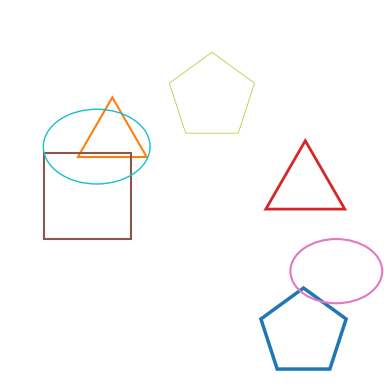[{"shape": "pentagon", "thickness": 2.5, "radius": 0.58, "center": [0.788, 0.136]}, {"shape": "triangle", "thickness": 1.5, "radius": 0.52, "center": [0.292, 0.644]}, {"shape": "triangle", "thickness": 2, "radius": 0.59, "center": [0.793, 0.516]}, {"shape": "square", "thickness": 1.5, "radius": 0.56, "center": [0.228, 0.491]}, {"shape": "oval", "thickness": 1.5, "radius": 0.6, "center": [0.873, 0.296]}, {"shape": "pentagon", "thickness": 0.5, "radius": 0.58, "center": [0.551, 0.748]}, {"shape": "oval", "thickness": 1, "radius": 0.69, "center": [0.251, 0.619]}]